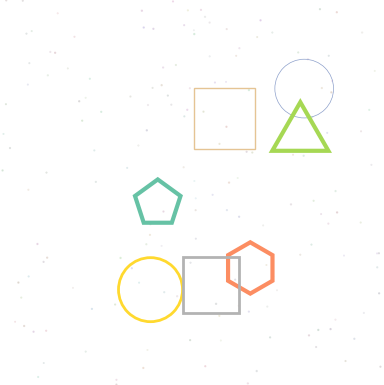[{"shape": "pentagon", "thickness": 3, "radius": 0.31, "center": [0.41, 0.472]}, {"shape": "hexagon", "thickness": 3, "radius": 0.33, "center": [0.65, 0.304]}, {"shape": "circle", "thickness": 0.5, "radius": 0.38, "center": [0.79, 0.77]}, {"shape": "triangle", "thickness": 3, "radius": 0.42, "center": [0.78, 0.65]}, {"shape": "circle", "thickness": 2, "radius": 0.42, "center": [0.391, 0.248]}, {"shape": "square", "thickness": 1, "radius": 0.4, "center": [0.582, 0.693]}, {"shape": "square", "thickness": 2, "radius": 0.36, "center": [0.548, 0.259]}]